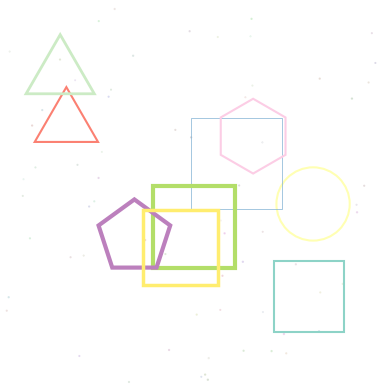[{"shape": "square", "thickness": 1.5, "radius": 0.46, "center": [0.803, 0.23]}, {"shape": "circle", "thickness": 1.5, "radius": 0.48, "center": [0.813, 0.47]}, {"shape": "triangle", "thickness": 1.5, "radius": 0.47, "center": [0.172, 0.679]}, {"shape": "square", "thickness": 0.5, "radius": 0.59, "center": [0.614, 0.576]}, {"shape": "square", "thickness": 3, "radius": 0.53, "center": [0.503, 0.41]}, {"shape": "hexagon", "thickness": 1.5, "radius": 0.49, "center": [0.657, 0.646]}, {"shape": "pentagon", "thickness": 3, "radius": 0.49, "center": [0.349, 0.384]}, {"shape": "triangle", "thickness": 2, "radius": 0.51, "center": [0.156, 0.808]}, {"shape": "square", "thickness": 2.5, "radius": 0.49, "center": [0.47, 0.358]}]